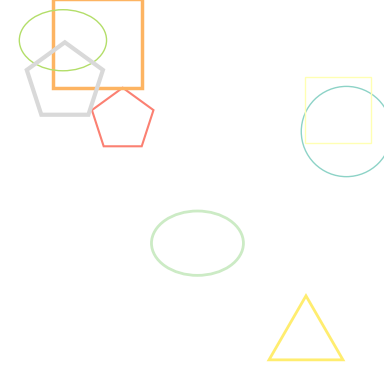[{"shape": "circle", "thickness": 1, "radius": 0.59, "center": [0.9, 0.658]}, {"shape": "square", "thickness": 1, "radius": 0.43, "center": [0.878, 0.714]}, {"shape": "pentagon", "thickness": 1.5, "radius": 0.42, "center": [0.319, 0.688]}, {"shape": "square", "thickness": 2.5, "radius": 0.57, "center": [0.253, 0.887]}, {"shape": "oval", "thickness": 1, "radius": 0.57, "center": [0.163, 0.895]}, {"shape": "pentagon", "thickness": 3, "radius": 0.52, "center": [0.168, 0.786]}, {"shape": "oval", "thickness": 2, "radius": 0.6, "center": [0.513, 0.368]}, {"shape": "triangle", "thickness": 2, "radius": 0.55, "center": [0.795, 0.121]}]